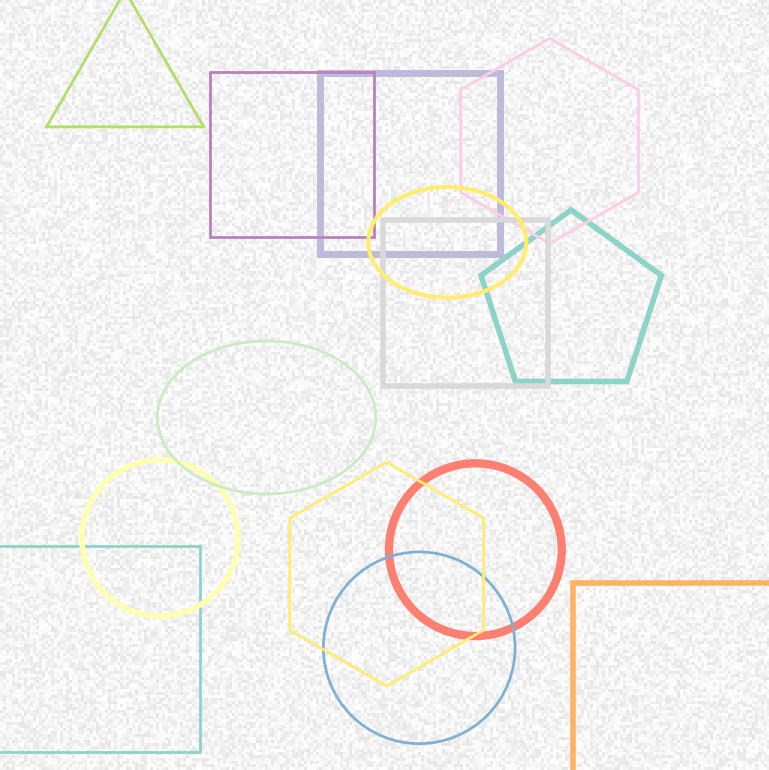[{"shape": "pentagon", "thickness": 2, "radius": 0.62, "center": [0.742, 0.604]}, {"shape": "square", "thickness": 1, "radius": 0.67, "center": [0.125, 0.157]}, {"shape": "circle", "thickness": 2, "radius": 0.51, "center": [0.208, 0.301]}, {"shape": "square", "thickness": 2.5, "radius": 0.59, "center": [0.533, 0.788]}, {"shape": "circle", "thickness": 3, "radius": 0.56, "center": [0.617, 0.286]}, {"shape": "circle", "thickness": 1, "radius": 0.62, "center": [0.544, 0.159]}, {"shape": "square", "thickness": 2, "radius": 0.65, "center": [0.874, 0.113]}, {"shape": "triangle", "thickness": 1, "radius": 0.59, "center": [0.162, 0.894]}, {"shape": "hexagon", "thickness": 1, "radius": 0.67, "center": [0.714, 0.817]}, {"shape": "square", "thickness": 2, "radius": 0.54, "center": [0.605, 0.607]}, {"shape": "square", "thickness": 1, "radius": 0.53, "center": [0.379, 0.799]}, {"shape": "oval", "thickness": 1, "radius": 0.71, "center": [0.346, 0.458]}, {"shape": "hexagon", "thickness": 1, "radius": 0.73, "center": [0.502, 0.254]}, {"shape": "oval", "thickness": 1.5, "radius": 0.51, "center": [0.581, 0.685]}]